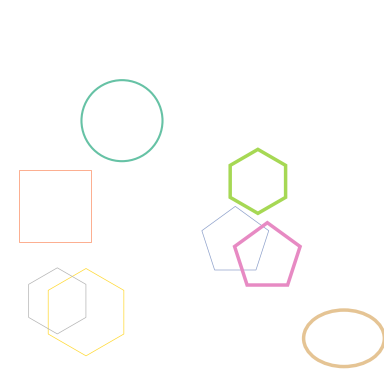[{"shape": "circle", "thickness": 1.5, "radius": 0.53, "center": [0.317, 0.687]}, {"shape": "square", "thickness": 0.5, "radius": 0.47, "center": [0.143, 0.465]}, {"shape": "pentagon", "thickness": 0.5, "radius": 0.46, "center": [0.611, 0.373]}, {"shape": "pentagon", "thickness": 2.5, "radius": 0.45, "center": [0.694, 0.332]}, {"shape": "hexagon", "thickness": 2.5, "radius": 0.42, "center": [0.67, 0.529]}, {"shape": "hexagon", "thickness": 0.5, "radius": 0.57, "center": [0.223, 0.189]}, {"shape": "oval", "thickness": 2.5, "radius": 0.52, "center": [0.893, 0.121]}, {"shape": "hexagon", "thickness": 0.5, "radius": 0.43, "center": [0.149, 0.219]}]